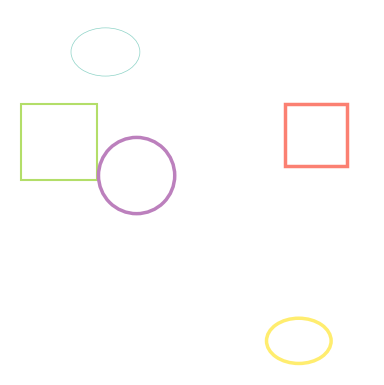[{"shape": "oval", "thickness": 0.5, "radius": 0.45, "center": [0.274, 0.865]}, {"shape": "square", "thickness": 2.5, "radius": 0.4, "center": [0.821, 0.649]}, {"shape": "square", "thickness": 1.5, "radius": 0.5, "center": [0.153, 0.631]}, {"shape": "circle", "thickness": 2.5, "radius": 0.5, "center": [0.355, 0.544]}, {"shape": "oval", "thickness": 2.5, "radius": 0.42, "center": [0.776, 0.115]}]